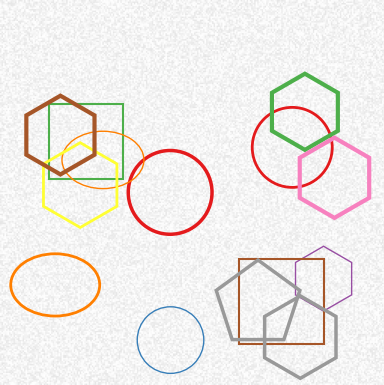[{"shape": "circle", "thickness": 2, "radius": 0.52, "center": [0.759, 0.617]}, {"shape": "circle", "thickness": 2.5, "radius": 0.54, "center": [0.442, 0.5]}, {"shape": "circle", "thickness": 1, "radius": 0.43, "center": [0.443, 0.117]}, {"shape": "square", "thickness": 1.5, "radius": 0.48, "center": [0.224, 0.633]}, {"shape": "hexagon", "thickness": 3, "radius": 0.49, "center": [0.792, 0.71]}, {"shape": "hexagon", "thickness": 1, "radius": 0.42, "center": [0.84, 0.276]}, {"shape": "oval", "thickness": 1, "radius": 0.53, "center": [0.267, 0.585]}, {"shape": "oval", "thickness": 2, "radius": 0.58, "center": [0.143, 0.26]}, {"shape": "hexagon", "thickness": 2, "radius": 0.55, "center": [0.208, 0.519]}, {"shape": "square", "thickness": 1.5, "radius": 0.55, "center": [0.731, 0.217]}, {"shape": "hexagon", "thickness": 3, "radius": 0.51, "center": [0.157, 0.649]}, {"shape": "hexagon", "thickness": 3, "radius": 0.52, "center": [0.869, 0.538]}, {"shape": "hexagon", "thickness": 2.5, "radius": 0.54, "center": [0.78, 0.124]}, {"shape": "pentagon", "thickness": 2.5, "radius": 0.57, "center": [0.67, 0.21]}]